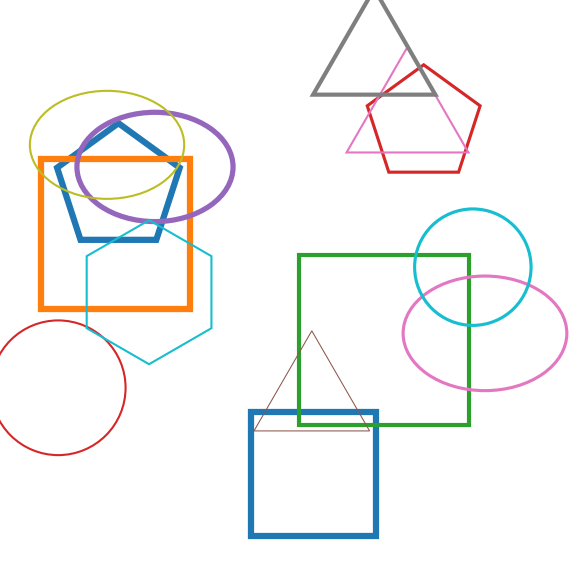[{"shape": "square", "thickness": 3, "radius": 0.54, "center": [0.543, 0.178]}, {"shape": "pentagon", "thickness": 3, "radius": 0.56, "center": [0.205, 0.674]}, {"shape": "square", "thickness": 3, "radius": 0.65, "center": [0.2, 0.593]}, {"shape": "square", "thickness": 2, "radius": 0.74, "center": [0.665, 0.41]}, {"shape": "pentagon", "thickness": 1.5, "radius": 0.51, "center": [0.734, 0.784]}, {"shape": "circle", "thickness": 1, "radius": 0.58, "center": [0.101, 0.328]}, {"shape": "oval", "thickness": 2.5, "radius": 0.68, "center": [0.268, 0.71]}, {"shape": "triangle", "thickness": 0.5, "radius": 0.58, "center": [0.54, 0.311]}, {"shape": "triangle", "thickness": 1, "radius": 0.61, "center": [0.706, 0.796]}, {"shape": "oval", "thickness": 1.5, "radius": 0.71, "center": [0.84, 0.422]}, {"shape": "triangle", "thickness": 2, "radius": 0.61, "center": [0.648, 0.896]}, {"shape": "oval", "thickness": 1, "radius": 0.67, "center": [0.185, 0.748]}, {"shape": "circle", "thickness": 1.5, "radius": 0.5, "center": [0.819, 0.537]}, {"shape": "hexagon", "thickness": 1, "radius": 0.62, "center": [0.258, 0.493]}]